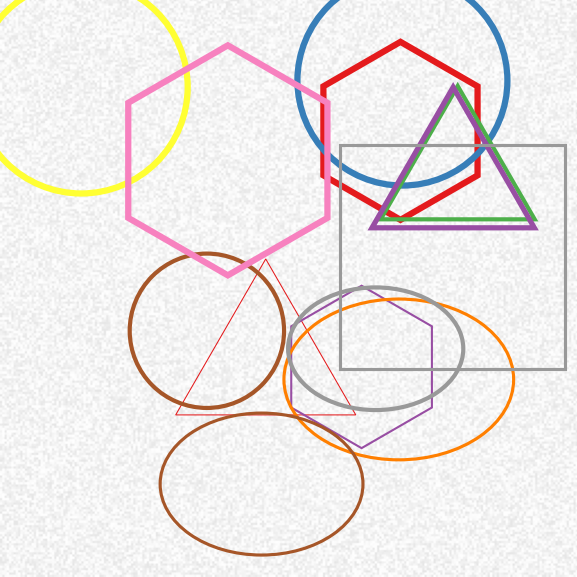[{"shape": "triangle", "thickness": 0.5, "radius": 0.9, "center": [0.46, 0.371]}, {"shape": "hexagon", "thickness": 3, "radius": 0.77, "center": [0.693, 0.773]}, {"shape": "circle", "thickness": 3, "radius": 0.91, "center": [0.697, 0.86]}, {"shape": "triangle", "thickness": 2, "radius": 0.77, "center": [0.793, 0.696]}, {"shape": "triangle", "thickness": 2.5, "radius": 0.81, "center": [0.785, 0.686]}, {"shape": "hexagon", "thickness": 1, "radius": 0.7, "center": [0.626, 0.364]}, {"shape": "oval", "thickness": 1.5, "radius": 0.99, "center": [0.691, 0.342]}, {"shape": "circle", "thickness": 3, "radius": 0.92, "center": [0.141, 0.848]}, {"shape": "circle", "thickness": 2, "radius": 0.67, "center": [0.358, 0.426]}, {"shape": "oval", "thickness": 1.5, "radius": 0.88, "center": [0.453, 0.161]}, {"shape": "hexagon", "thickness": 3, "radius": 1.0, "center": [0.395, 0.721]}, {"shape": "square", "thickness": 1.5, "radius": 0.97, "center": [0.784, 0.554]}, {"shape": "oval", "thickness": 2, "radius": 0.76, "center": [0.651, 0.395]}]